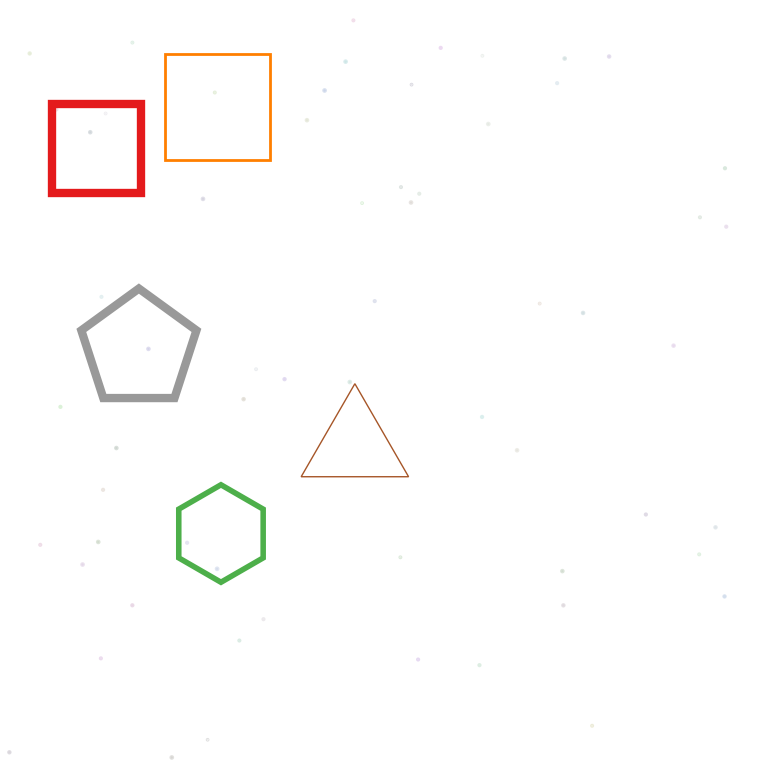[{"shape": "square", "thickness": 3, "radius": 0.29, "center": [0.125, 0.807]}, {"shape": "hexagon", "thickness": 2, "radius": 0.32, "center": [0.287, 0.307]}, {"shape": "square", "thickness": 1, "radius": 0.34, "center": [0.283, 0.861]}, {"shape": "triangle", "thickness": 0.5, "radius": 0.4, "center": [0.461, 0.421]}, {"shape": "pentagon", "thickness": 3, "radius": 0.39, "center": [0.18, 0.547]}]